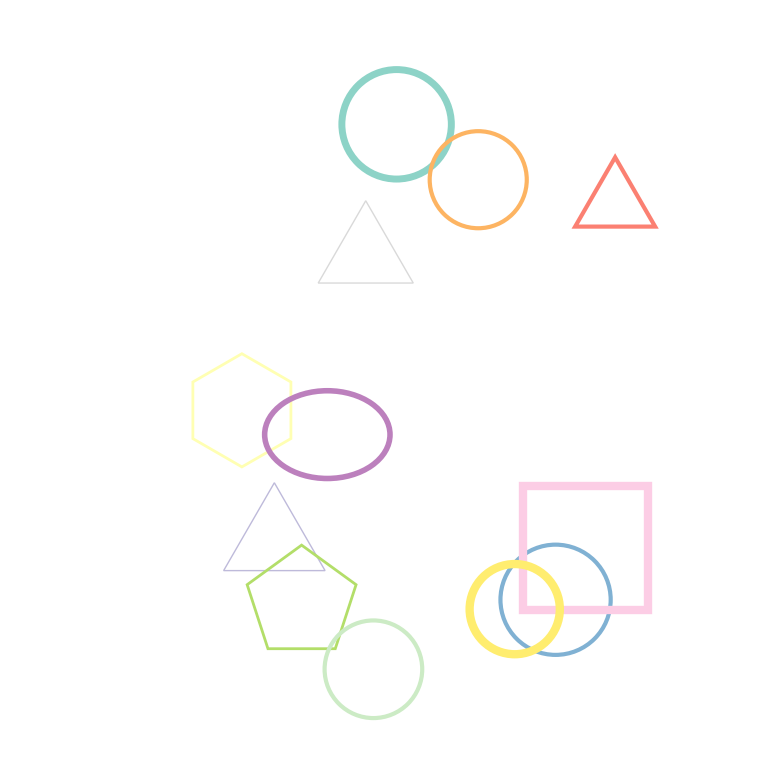[{"shape": "circle", "thickness": 2.5, "radius": 0.36, "center": [0.515, 0.839]}, {"shape": "hexagon", "thickness": 1, "radius": 0.37, "center": [0.314, 0.467]}, {"shape": "triangle", "thickness": 0.5, "radius": 0.38, "center": [0.356, 0.297]}, {"shape": "triangle", "thickness": 1.5, "radius": 0.3, "center": [0.799, 0.736]}, {"shape": "circle", "thickness": 1.5, "radius": 0.36, "center": [0.722, 0.221]}, {"shape": "circle", "thickness": 1.5, "radius": 0.32, "center": [0.621, 0.767]}, {"shape": "pentagon", "thickness": 1, "radius": 0.37, "center": [0.392, 0.218]}, {"shape": "square", "thickness": 3, "radius": 0.41, "center": [0.76, 0.288]}, {"shape": "triangle", "thickness": 0.5, "radius": 0.36, "center": [0.475, 0.668]}, {"shape": "oval", "thickness": 2, "radius": 0.41, "center": [0.425, 0.436]}, {"shape": "circle", "thickness": 1.5, "radius": 0.32, "center": [0.485, 0.131]}, {"shape": "circle", "thickness": 3, "radius": 0.29, "center": [0.668, 0.209]}]